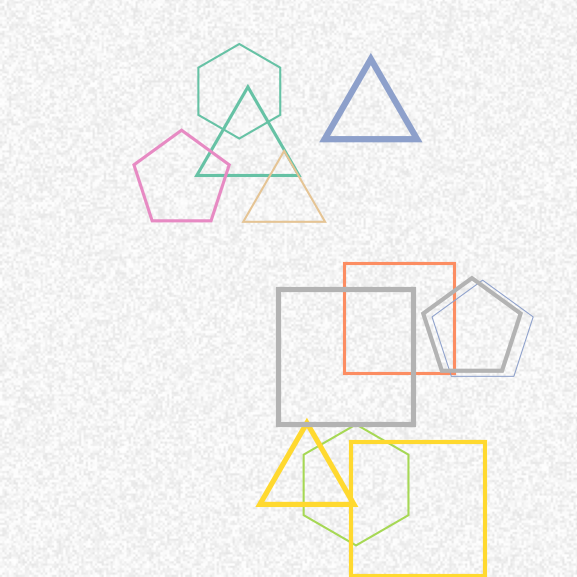[{"shape": "triangle", "thickness": 1.5, "radius": 0.51, "center": [0.429, 0.746]}, {"shape": "hexagon", "thickness": 1, "radius": 0.41, "center": [0.414, 0.841]}, {"shape": "square", "thickness": 1.5, "radius": 0.48, "center": [0.69, 0.448]}, {"shape": "pentagon", "thickness": 0.5, "radius": 0.46, "center": [0.836, 0.422]}, {"shape": "triangle", "thickness": 3, "radius": 0.46, "center": [0.642, 0.804]}, {"shape": "pentagon", "thickness": 1.5, "radius": 0.43, "center": [0.314, 0.687]}, {"shape": "hexagon", "thickness": 1, "radius": 0.52, "center": [0.617, 0.159]}, {"shape": "triangle", "thickness": 2.5, "radius": 0.47, "center": [0.531, 0.173]}, {"shape": "square", "thickness": 2, "radius": 0.58, "center": [0.724, 0.118]}, {"shape": "triangle", "thickness": 1, "radius": 0.41, "center": [0.492, 0.656]}, {"shape": "square", "thickness": 2.5, "radius": 0.59, "center": [0.598, 0.382]}, {"shape": "pentagon", "thickness": 2, "radius": 0.44, "center": [0.817, 0.429]}]